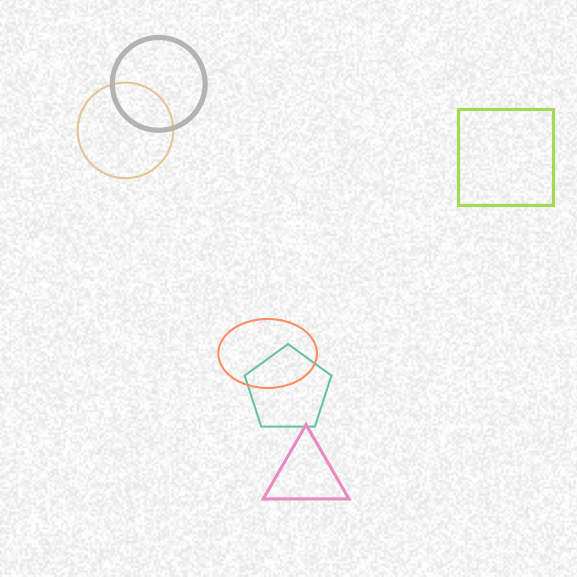[{"shape": "pentagon", "thickness": 1, "radius": 0.4, "center": [0.499, 0.324]}, {"shape": "oval", "thickness": 1, "radius": 0.43, "center": [0.463, 0.387]}, {"shape": "triangle", "thickness": 1.5, "radius": 0.43, "center": [0.53, 0.178]}, {"shape": "square", "thickness": 1.5, "radius": 0.41, "center": [0.876, 0.727]}, {"shape": "circle", "thickness": 1, "radius": 0.41, "center": [0.217, 0.773]}, {"shape": "circle", "thickness": 2.5, "radius": 0.4, "center": [0.275, 0.854]}]